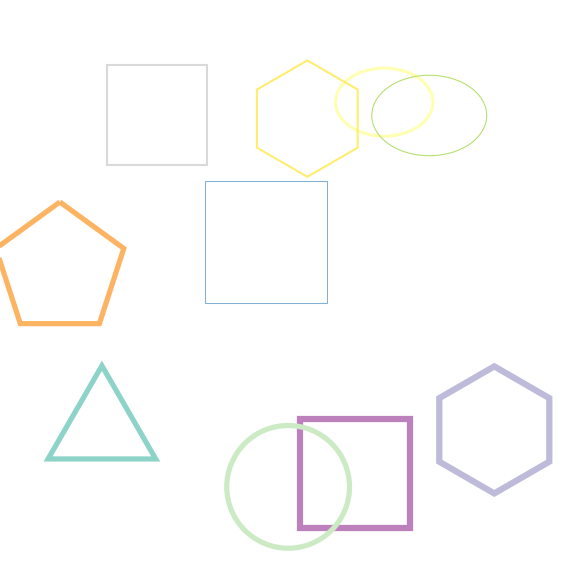[{"shape": "triangle", "thickness": 2.5, "radius": 0.54, "center": [0.176, 0.258]}, {"shape": "oval", "thickness": 1.5, "radius": 0.42, "center": [0.665, 0.822]}, {"shape": "hexagon", "thickness": 3, "radius": 0.55, "center": [0.856, 0.255]}, {"shape": "square", "thickness": 0.5, "radius": 0.53, "center": [0.461, 0.581]}, {"shape": "pentagon", "thickness": 2.5, "radius": 0.58, "center": [0.104, 0.533]}, {"shape": "oval", "thickness": 0.5, "radius": 0.5, "center": [0.743, 0.799]}, {"shape": "square", "thickness": 1, "radius": 0.43, "center": [0.272, 0.8]}, {"shape": "square", "thickness": 3, "radius": 0.47, "center": [0.615, 0.18]}, {"shape": "circle", "thickness": 2.5, "radius": 0.53, "center": [0.499, 0.156]}, {"shape": "hexagon", "thickness": 1, "radius": 0.5, "center": [0.532, 0.794]}]